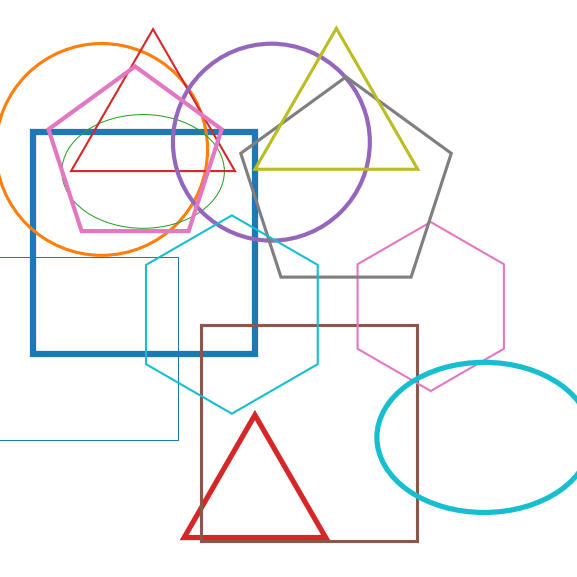[{"shape": "square", "thickness": 3, "radius": 0.96, "center": [0.249, 0.579]}, {"shape": "square", "thickness": 0.5, "radius": 0.79, "center": [0.15, 0.396]}, {"shape": "circle", "thickness": 1.5, "radius": 0.92, "center": [0.176, 0.74]}, {"shape": "oval", "thickness": 0.5, "radius": 0.7, "center": [0.248, 0.702]}, {"shape": "triangle", "thickness": 1, "radius": 0.82, "center": [0.265, 0.785]}, {"shape": "triangle", "thickness": 2.5, "radius": 0.71, "center": [0.441, 0.139]}, {"shape": "circle", "thickness": 2, "radius": 0.85, "center": [0.47, 0.753]}, {"shape": "square", "thickness": 1.5, "radius": 0.93, "center": [0.536, 0.249]}, {"shape": "pentagon", "thickness": 2, "radius": 0.79, "center": [0.234, 0.726]}, {"shape": "hexagon", "thickness": 1, "radius": 0.73, "center": [0.746, 0.468]}, {"shape": "pentagon", "thickness": 1.5, "radius": 0.96, "center": [0.599, 0.674]}, {"shape": "triangle", "thickness": 1.5, "radius": 0.81, "center": [0.582, 0.787]}, {"shape": "oval", "thickness": 2.5, "radius": 0.93, "center": [0.838, 0.242]}, {"shape": "hexagon", "thickness": 1, "radius": 0.86, "center": [0.401, 0.454]}]